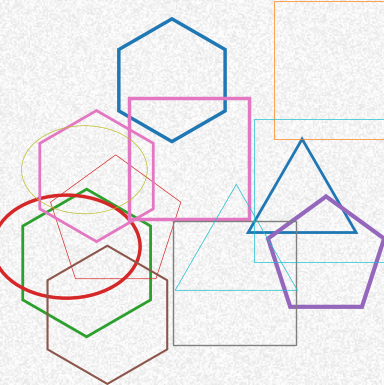[{"shape": "triangle", "thickness": 2, "radius": 0.81, "center": [0.785, 0.477]}, {"shape": "hexagon", "thickness": 2.5, "radius": 0.8, "center": [0.447, 0.792]}, {"shape": "square", "thickness": 0.5, "radius": 0.89, "center": [0.891, 0.818]}, {"shape": "hexagon", "thickness": 2, "radius": 0.96, "center": [0.225, 0.317]}, {"shape": "oval", "thickness": 2.5, "radius": 0.96, "center": [0.173, 0.359]}, {"shape": "pentagon", "thickness": 0.5, "radius": 0.89, "center": [0.301, 0.42]}, {"shape": "pentagon", "thickness": 3, "radius": 0.79, "center": [0.847, 0.331]}, {"shape": "hexagon", "thickness": 1.5, "radius": 0.9, "center": [0.279, 0.182]}, {"shape": "square", "thickness": 2.5, "radius": 0.78, "center": [0.491, 0.588]}, {"shape": "hexagon", "thickness": 2, "radius": 0.85, "center": [0.251, 0.543]}, {"shape": "square", "thickness": 1, "radius": 0.8, "center": [0.61, 0.265]}, {"shape": "oval", "thickness": 0.5, "radius": 0.82, "center": [0.219, 0.559]}, {"shape": "square", "thickness": 0.5, "radius": 0.92, "center": [0.844, 0.505]}, {"shape": "triangle", "thickness": 0.5, "radius": 0.92, "center": [0.614, 0.338]}]